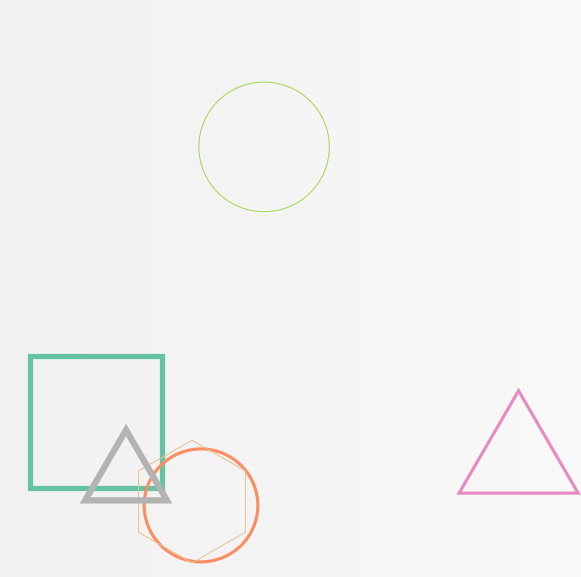[{"shape": "square", "thickness": 2.5, "radius": 0.57, "center": [0.165, 0.268]}, {"shape": "circle", "thickness": 1.5, "radius": 0.49, "center": [0.346, 0.124]}, {"shape": "triangle", "thickness": 1.5, "radius": 0.59, "center": [0.892, 0.204]}, {"shape": "circle", "thickness": 0.5, "radius": 0.56, "center": [0.454, 0.745]}, {"shape": "hexagon", "thickness": 0.5, "radius": 0.53, "center": [0.33, 0.131]}, {"shape": "triangle", "thickness": 3, "radius": 0.41, "center": [0.217, 0.173]}]